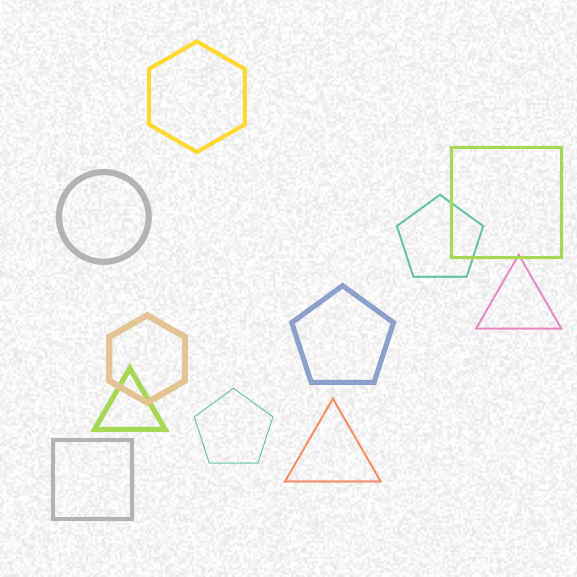[{"shape": "pentagon", "thickness": 0.5, "radius": 0.36, "center": [0.405, 0.255]}, {"shape": "pentagon", "thickness": 1, "radius": 0.39, "center": [0.762, 0.583]}, {"shape": "triangle", "thickness": 1, "radius": 0.48, "center": [0.576, 0.213]}, {"shape": "pentagon", "thickness": 2.5, "radius": 0.46, "center": [0.593, 0.412]}, {"shape": "triangle", "thickness": 1, "radius": 0.43, "center": [0.898, 0.473]}, {"shape": "triangle", "thickness": 2.5, "radius": 0.35, "center": [0.225, 0.291]}, {"shape": "square", "thickness": 1.5, "radius": 0.48, "center": [0.876, 0.649]}, {"shape": "hexagon", "thickness": 2, "radius": 0.48, "center": [0.341, 0.832]}, {"shape": "hexagon", "thickness": 3, "radius": 0.38, "center": [0.255, 0.378]}, {"shape": "square", "thickness": 2, "radius": 0.34, "center": [0.16, 0.168]}, {"shape": "circle", "thickness": 3, "radius": 0.39, "center": [0.18, 0.624]}]